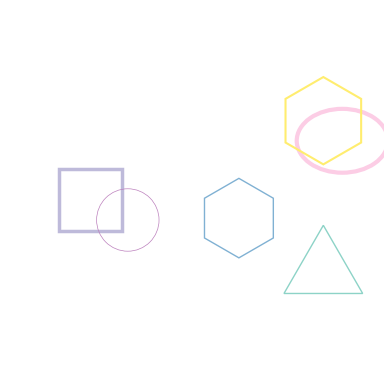[{"shape": "triangle", "thickness": 1, "radius": 0.59, "center": [0.84, 0.297]}, {"shape": "square", "thickness": 2.5, "radius": 0.4, "center": [0.235, 0.48]}, {"shape": "hexagon", "thickness": 1, "radius": 0.52, "center": [0.621, 0.433]}, {"shape": "oval", "thickness": 3, "radius": 0.59, "center": [0.889, 0.634]}, {"shape": "circle", "thickness": 0.5, "radius": 0.41, "center": [0.332, 0.429]}, {"shape": "hexagon", "thickness": 1.5, "radius": 0.57, "center": [0.84, 0.686]}]